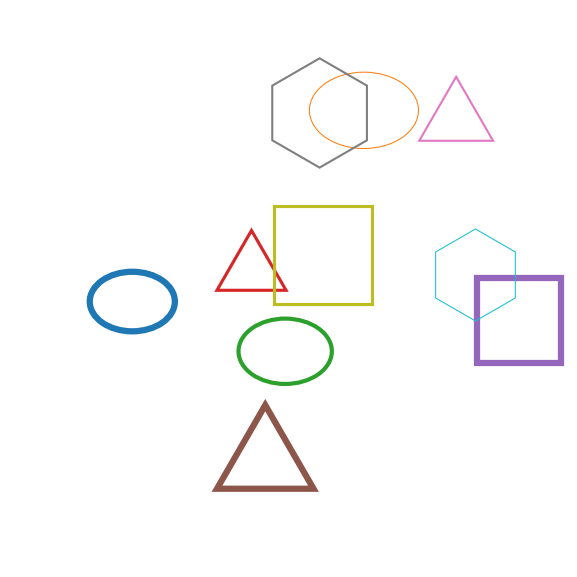[{"shape": "oval", "thickness": 3, "radius": 0.37, "center": [0.229, 0.477]}, {"shape": "oval", "thickness": 0.5, "radius": 0.47, "center": [0.63, 0.808]}, {"shape": "oval", "thickness": 2, "radius": 0.4, "center": [0.494, 0.391]}, {"shape": "triangle", "thickness": 1.5, "radius": 0.35, "center": [0.435, 0.531]}, {"shape": "square", "thickness": 3, "radius": 0.37, "center": [0.899, 0.444]}, {"shape": "triangle", "thickness": 3, "radius": 0.48, "center": [0.459, 0.201]}, {"shape": "triangle", "thickness": 1, "radius": 0.37, "center": [0.79, 0.792]}, {"shape": "hexagon", "thickness": 1, "radius": 0.47, "center": [0.553, 0.804]}, {"shape": "square", "thickness": 1.5, "radius": 0.42, "center": [0.559, 0.557]}, {"shape": "hexagon", "thickness": 0.5, "radius": 0.4, "center": [0.823, 0.523]}]